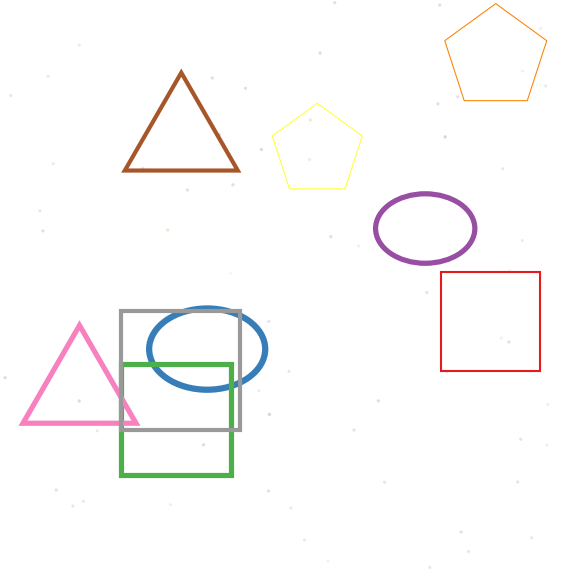[{"shape": "square", "thickness": 1, "radius": 0.43, "center": [0.849, 0.442]}, {"shape": "oval", "thickness": 3, "radius": 0.5, "center": [0.359, 0.395]}, {"shape": "square", "thickness": 2.5, "radius": 0.48, "center": [0.305, 0.273]}, {"shape": "oval", "thickness": 2.5, "radius": 0.43, "center": [0.736, 0.603]}, {"shape": "pentagon", "thickness": 0.5, "radius": 0.46, "center": [0.858, 0.9]}, {"shape": "pentagon", "thickness": 0.5, "radius": 0.41, "center": [0.549, 0.738]}, {"shape": "triangle", "thickness": 2, "radius": 0.56, "center": [0.314, 0.76]}, {"shape": "triangle", "thickness": 2.5, "radius": 0.56, "center": [0.138, 0.323]}, {"shape": "square", "thickness": 2, "radius": 0.52, "center": [0.313, 0.357]}]